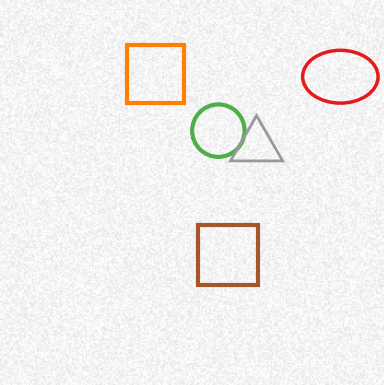[{"shape": "oval", "thickness": 2.5, "radius": 0.49, "center": [0.884, 0.801]}, {"shape": "circle", "thickness": 3, "radius": 0.34, "center": [0.567, 0.661]}, {"shape": "square", "thickness": 3, "radius": 0.37, "center": [0.404, 0.808]}, {"shape": "square", "thickness": 3, "radius": 0.39, "center": [0.592, 0.337]}, {"shape": "triangle", "thickness": 2, "radius": 0.39, "center": [0.666, 0.621]}]